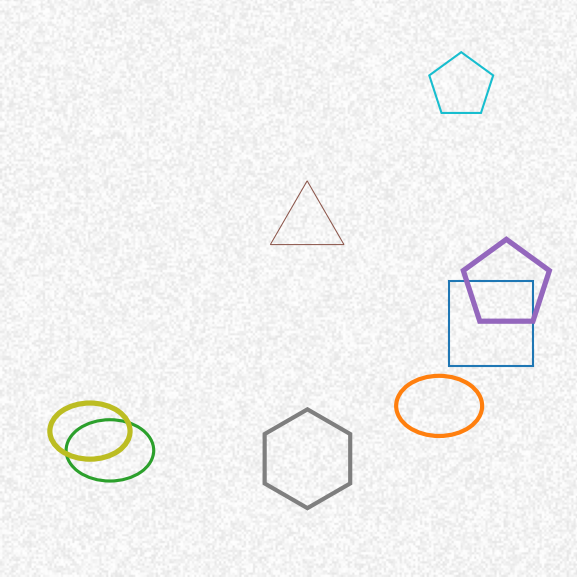[{"shape": "square", "thickness": 1, "radius": 0.36, "center": [0.85, 0.439]}, {"shape": "oval", "thickness": 2, "radius": 0.37, "center": [0.76, 0.296]}, {"shape": "oval", "thickness": 1.5, "radius": 0.38, "center": [0.19, 0.219]}, {"shape": "pentagon", "thickness": 2.5, "radius": 0.39, "center": [0.877, 0.506]}, {"shape": "triangle", "thickness": 0.5, "radius": 0.37, "center": [0.532, 0.612]}, {"shape": "hexagon", "thickness": 2, "radius": 0.43, "center": [0.532, 0.205]}, {"shape": "oval", "thickness": 2.5, "radius": 0.35, "center": [0.156, 0.253]}, {"shape": "pentagon", "thickness": 1, "radius": 0.29, "center": [0.799, 0.851]}]